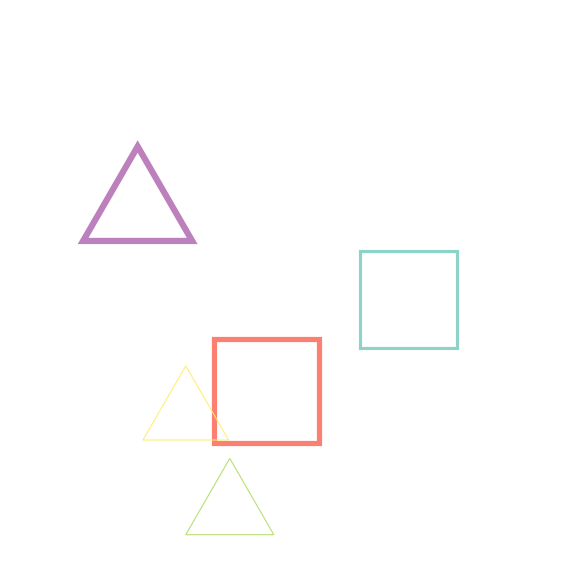[{"shape": "square", "thickness": 1.5, "radius": 0.42, "center": [0.708, 0.481]}, {"shape": "square", "thickness": 2.5, "radius": 0.45, "center": [0.462, 0.322]}, {"shape": "triangle", "thickness": 0.5, "radius": 0.44, "center": [0.398, 0.117]}, {"shape": "triangle", "thickness": 3, "radius": 0.55, "center": [0.238, 0.636]}, {"shape": "triangle", "thickness": 0.5, "radius": 0.43, "center": [0.322, 0.28]}]